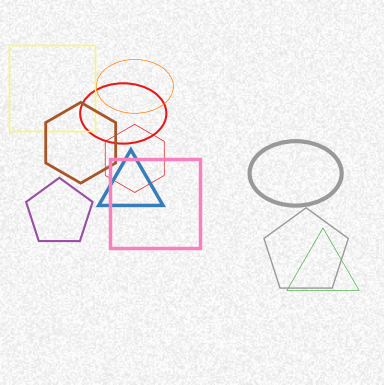[{"shape": "hexagon", "thickness": 0.5, "radius": 0.44, "center": [0.35, 0.589]}, {"shape": "oval", "thickness": 1.5, "radius": 0.56, "center": [0.32, 0.705]}, {"shape": "triangle", "thickness": 2.5, "radius": 0.48, "center": [0.34, 0.515]}, {"shape": "triangle", "thickness": 0.5, "radius": 0.54, "center": [0.839, 0.3]}, {"shape": "pentagon", "thickness": 1.5, "radius": 0.45, "center": [0.154, 0.447]}, {"shape": "oval", "thickness": 0.5, "radius": 0.5, "center": [0.35, 0.776]}, {"shape": "square", "thickness": 1, "radius": 0.56, "center": [0.135, 0.772]}, {"shape": "hexagon", "thickness": 2, "radius": 0.52, "center": [0.21, 0.629]}, {"shape": "square", "thickness": 2.5, "radius": 0.58, "center": [0.402, 0.471]}, {"shape": "oval", "thickness": 3, "radius": 0.6, "center": [0.768, 0.55]}, {"shape": "pentagon", "thickness": 1, "radius": 0.58, "center": [0.795, 0.345]}]